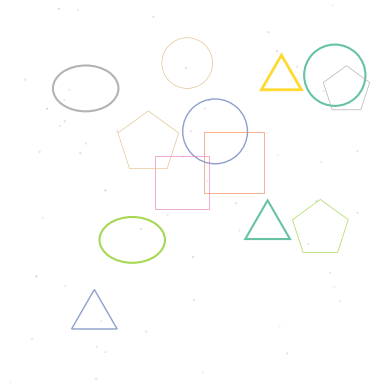[{"shape": "circle", "thickness": 1.5, "radius": 0.4, "center": [0.87, 0.805]}, {"shape": "triangle", "thickness": 1.5, "radius": 0.34, "center": [0.695, 0.413]}, {"shape": "square", "thickness": 0.5, "radius": 0.39, "center": [0.608, 0.577]}, {"shape": "triangle", "thickness": 1, "radius": 0.34, "center": [0.245, 0.18]}, {"shape": "circle", "thickness": 1, "radius": 0.42, "center": [0.559, 0.659]}, {"shape": "square", "thickness": 0.5, "radius": 0.35, "center": [0.472, 0.526]}, {"shape": "pentagon", "thickness": 0.5, "radius": 0.38, "center": [0.832, 0.406]}, {"shape": "oval", "thickness": 1.5, "radius": 0.43, "center": [0.343, 0.377]}, {"shape": "triangle", "thickness": 2, "radius": 0.3, "center": [0.731, 0.797]}, {"shape": "pentagon", "thickness": 0.5, "radius": 0.41, "center": [0.385, 0.629]}, {"shape": "circle", "thickness": 0.5, "radius": 0.33, "center": [0.486, 0.836]}, {"shape": "pentagon", "thickness": 0.5, "radius": 0.32, "center": [0.9, 0.766]}, {"shape": "oval", "thickness": 1.5, "radius": 0.43, "center": [0.223, 0.77]}]